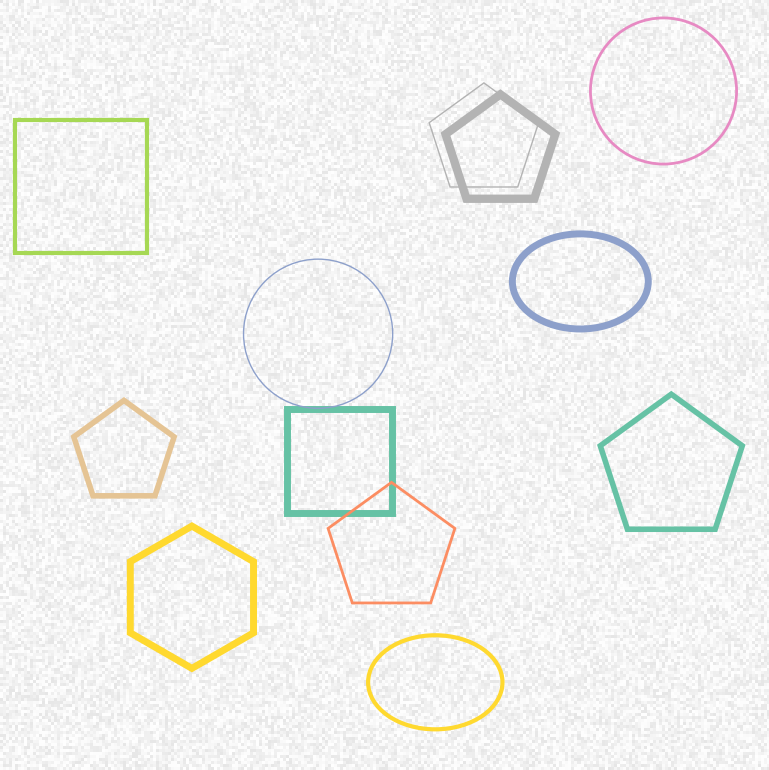[{"shape": "pentagon", "thickness": 2, "radius": 0.48, "center": [0.872, 0.391]}, {"shape": "square", "thickness": 2.5, "radius": 0.34, "center": [0.441, 0.401]}, {"shape": "pentagon", "thickness": 1, "radius": 0.43, "center": [0.508, 0.287]}, {"shape": "circle", "thickness": 0.5, "radius": 0.48, "center": [0.413, 0.567]}, {"shape": "oval", "thickness": 2.5, "radius": 0.44, "center": [0.754, 0.635]}, {"shape": "circle", "thickness": 1, "radius": 0.47, "center": [0.862, 0.882]}, {"shape": "square", "thickness": 1.5, "radius": 0.43, "center": [0.105, 0.758]}, {"shape": "oval", "thickness": 1.5, "radius": 0.44, "center": [0.565, 0.114]}, {"shape": "hexagon", "thickness": 2.5, "radius": 0.46, "center": [0.249, 0.224]}, {"shape": "pentagon", "thickness": 2, "radius": 0.34, "center": [0.161, 0.411]}, {"shape": "pentagon", "thickness": 0.5, "radius": 0.37, "center": [0.628, 0.818]}, {"shape": "pentagon", "thickness": 3, "radius": 0.37, "center": [0.65, 0.803]}]